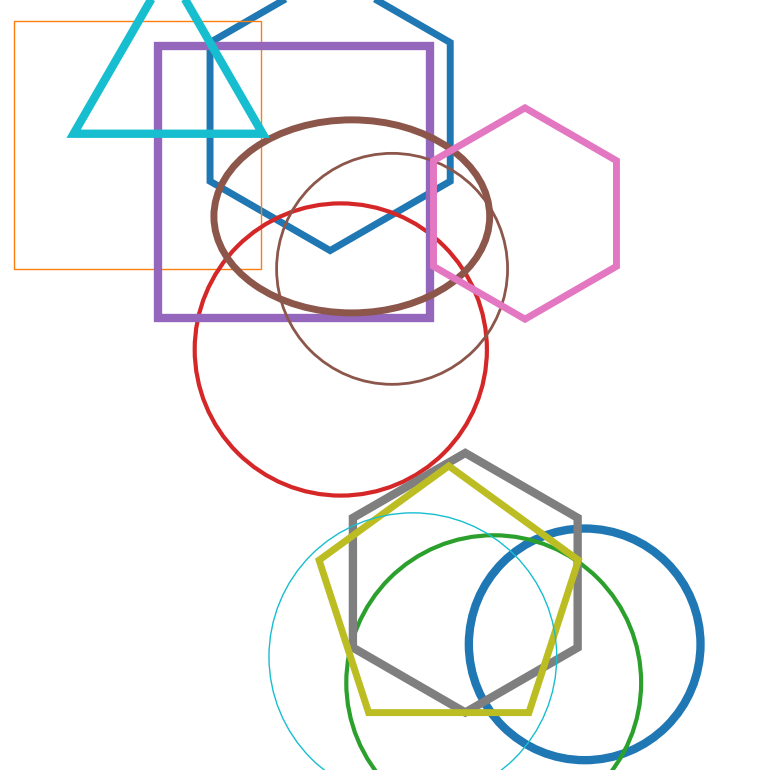[{"shape": "hexagon", "thickness": 2.5, "radius": 0.9, "center": [0.429, 0.855]}, {"shape": "circle", "thickness": 3, "radius": 0.75, "center": [0.759, 0.163]}, {"shape": "square", "thickness": 0.5, "radius": 0.8, "center": [0.179, 0.812]}, {"shape": "circle", "thickness": 1.5, "radius": 0.96, "center": [0.641, 0.113]}, {"shape": "circle", "thickness": 1.5, "radius": 0.95, "center": [0.443, 0.546]}, {"shape": "square", "thickness": 3, "radius": 0.88, "center": [0.382, 0.764]}, {"shape": "circle", "thickness": 1, "radius": 0.75, "center": [0.509, 0.651]}, {"shape": "oval", "thickness": 2.5, "radius": 0.9, "center": [0.457, 0.719]}, {"shape": "hexagon", "thickness": 2.5, "radius": 0.69, "center": [0.682, 0.723]}, {"shape": "hexagon", "thickness": 3, "radius": 0.84, "center": [0.604, 0.243]}, {"shape": "pentagon", "thickness": 2.5, "radius": 0.89, "center": [0.583, 0.218]}, {"shape": "triangle", "thickness": 3, "radius": 0.71, "center": [0.218, 0.897]}, {"shape": "circle", "thickness": 0.5, "radius": 0.93, "center": [0.536, 0.147]}]